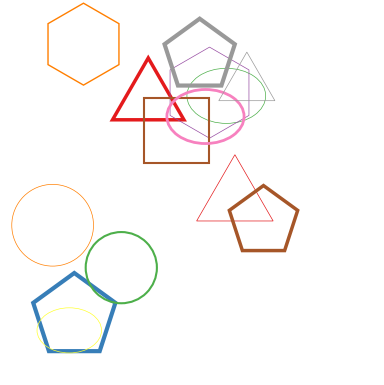[{"shape": "triangle", "thickness": 2.5, "radius": 0.54, "center": [0.385, 0.742]}, {"shape": "triangle", "thickness": 0.5, "radius": 0.57, "center": [0.61, 0.483]}, {"shape": "pentagon", "thickness": 3, "radius": 0.56, "center": [0.193, 0.179]}, {"shape": "oval", "thickness": 0.5, "radius": 0.51, "center": [0.588, 0.751]}, {"shape": "circle", "thickness": 1.5, "radius": 0.46, "center": [0.315, 0.305]}, {"shape": "hexagon", "thickness": 0.5, "radius": 0.59, "center": [0.544, 0.759]}, {"shape": "circle", "thickness": 0.5, "radius": 0.53, "center": [0.137, 0.415]}, {"shape": "hexagon", "thickness": 1, "radius": 0.53, "center": [0.217, 0.885]}, {"shape": "oval", "thickness": 0.5, "radius": 0.42, "center": [0.18, 0.142]}, {"shape": "pentagon", "thickness": 2.5, "radius": 0.47, "center": [0.684, 0.425]}, {"shape": "square", "thickness": 1.5, "radius": 0.42, "center": [0.458, 0.661]}, {"shape": "oval", "thickness": 2, "radius": 0.5, "center": [0.534, 0.697]}, {"shape": "triangle", "thickness": 0.5, "radius": 0.42, "center": [0.641, 0.781]}, {"shape": "pentagon", "thickness": 3, "radius": 0.48, "center": [0.519, 0.855]}]